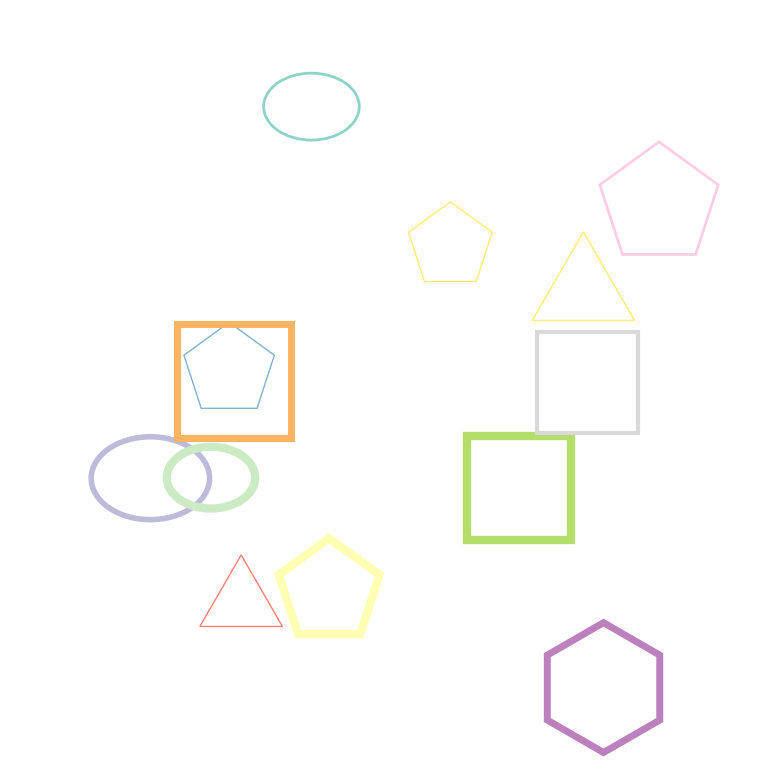[{"shape": "oval", "thickness": 1, "radius": 0.31, "center": [0.404, 0.862]}, {"shape": "pentagon", "thickness": 3, "radius": 0.34, "center": [0.427, 0.232]}, {"shape": "oval", "thickness": 2, "radius": 0.38, "center": [0.195, 0.379]}, {"shape": "triangle", "thickness": 0.5, "radius": 0.31, "center": [0.313, 0.217]}, {"shape": "pentagon", "thickness": 0.5, "radius": 0.31, "center": [0.298, 0.52]}, {"shape": "square", "thickness": 2.5, "radius": 0.37, "center": [0.304, 0.505]}, {"shape": "square", "thickness": 3, "radius": 0.34, "center": [0.674, 0.366]}, {"shape": "pentagon", "thickness": 1, "radius": 0.4, "center": [0.856, 0.735]}, {"shape": "square", "thickness": 1.5, "radius": 0.33, "center": [0.763, 0.503]}, {"shape": "hexagon", "thickness": 2.5, "radius": 0.42, "center": [0.784, 0.107]}, {"shape": "oval", "thickness": 3, "radius": 0.29, "center": [0.274, 0.38]}, {"shape": "triangle", "thickness": 0.5, "radius": 0.38, "center": [0.758, 0.622]}, {"shape": "pentagon", "thickness": 0.5, "radius": 0.29, "center": [0.585, 0.681]}]